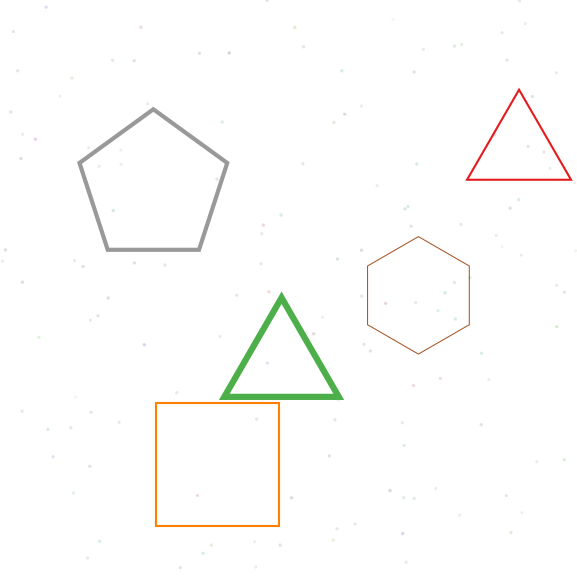[{"shape": "triangle", "thickness": 1, "radius": 0.52, "center": [0.899, 0.74]}, {"shape": "triangle", "thickness": 3, "radius": 0.57, "center": [0.488, 0.369]}, {"shape": "square", "thickness": 1, "radius": 0.53, "center": [0.377, 0.194]}, {"shape": "hexagon", "thickness": 0.5, "radius": 0.51, "center": [0.725, 0.488]}, {"shape": "pentagon", "thickness": 2, "radius": 0.67, "center": [0.266, 0.675]}]